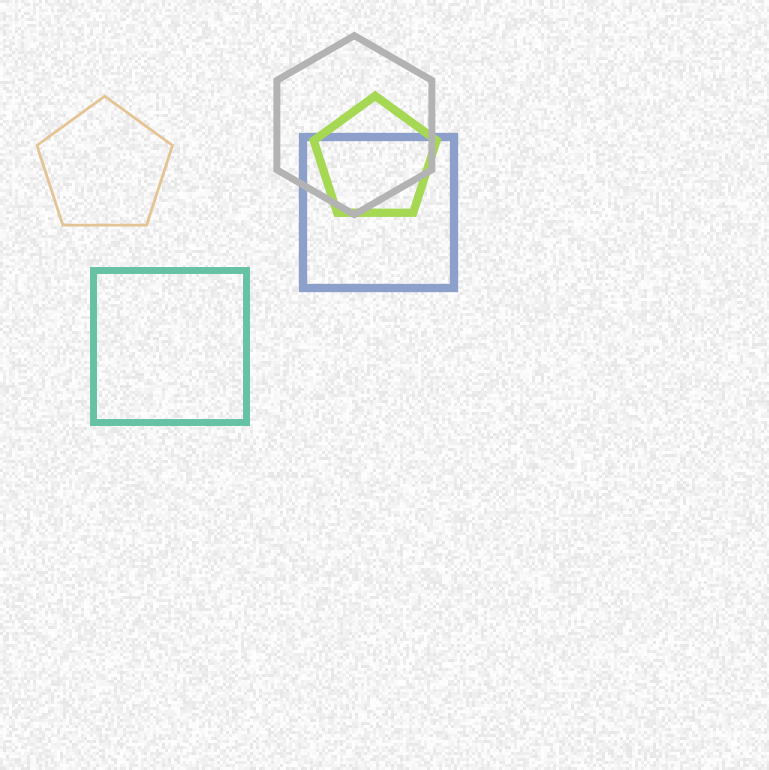[{"shape": "square", "thickness": 2.5, "radius": 0.49, "center": [0.22, 0.551]}, {"shape": "square", "thickness": 3, "radius": 0.49, "center": [0.492, 0.724]}, {"shape": "pentagon", "thickness": 3, "radius": 0.42, "center": [0.487, 0.792]}, {"shape": "pentagon", "thickness": 1, "radius": 0.46, "center": [0.136, 0.782]}, {"shape": "hexagon", "thickness": 2.5, "radius": 0.58, "center": [0.46, 0.838]}]